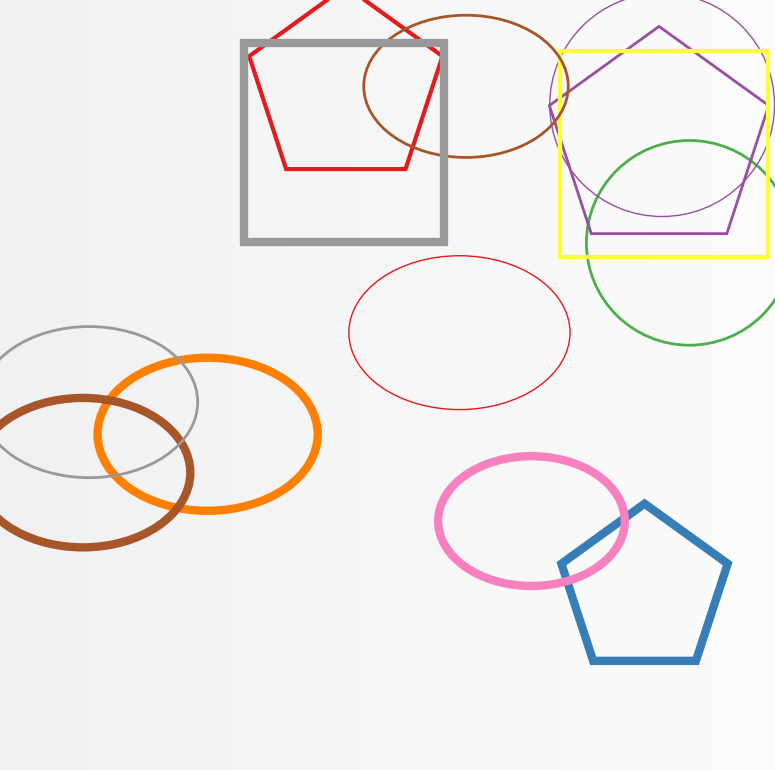[{"shape": "oval", "thickness": 0.5, "radius": 0.71, "center": [0.593, 0.568]}, {"shape": "pentagon", "thickness": 1.5, "radius": 0.66, "center": [0.446, 0.886]}, {"shape": "pentagon", "thickness": 3, "radius": 0.56, "center": [0.832, 0.233]}, {"shape": "circle", "thickness": 1, "radius": 0.66, "center": [0.89, 0.685]}, {"shape": "pentagon", "thickness": 1, "radius": 0.74, "center": [0.85, 0.817]}, {"shape": "circle", "thickness": 0.5, "radius": 0.73, "center": [0.854, 0.864]}, {"shape": "oval", "thickness": 3, "radius": 0.71, "center": [0.268, 0.436]}, {"shape": "square", "thickness": 1.5, "radius": 0.67, "center": [0.857, 0.8]}, {"shape": "oval", "thickness": 1, "radius": 0.66, "center": [0.601, 0.888]}, {"shape": "oval", "thickness": 3, "radius": 0.69, "center": [0.107, 0.386]}, {"shape": "oval", "thickness": 3, "radius": 0.6, "center": [0.686, 0.323]}, {"shape": "oval", "thickness": 1, "radius": 0.7, "center": [0.115, 0.478]}, {"shape": "square", "thickness": 3, "radius": 0.64, "center": [0.444, 0.815]}]